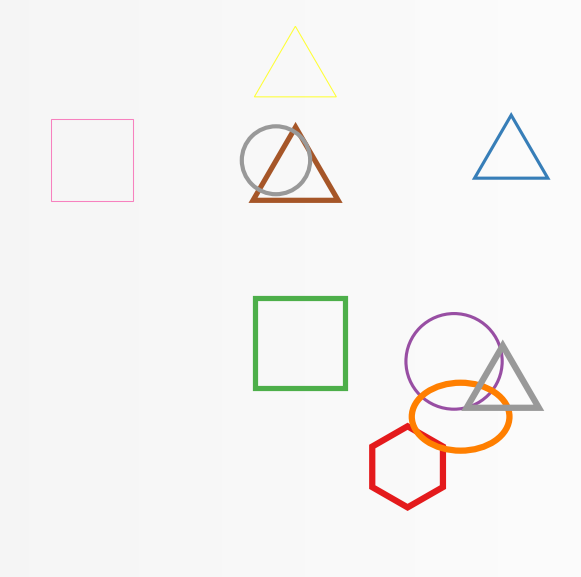[{"shape": "hexagon", "thickness": 3, "radius": 0.35, "center": [0.701, 0.191]}, {"shape": "triangle", "thickness": 1.5, "radius": 0.36, "center": [0.879, 0.727]}, {"shape": "square", "thickness": 2.5, "radius": 0.39, "center": [0.516, 0.405]}, {"shape": "circle", "thickness": 1.5, "radius": 0.41, "center": [0.781, 0.373]}, {"shape": "oval", "thickness": 3, "radius": 0.42, "center": [0.792, 0.278]}, {"shape": "triangle", "thickness": 0.5, "radius": 0.41, "center": [0.508, 0.872]}, {"shape": "triangle", "thickness": 2.5, "radius": 0.42, "center": [0.509, 0.695]}, {"shape": "square", "thickness": 0.5, "radius": 0.35, "center": [0.159, 0.722]}, {"shape": "triangle", "thickness": 3, "radius": 0.36, "center": [0.865, 0.329]}, {"shape": "circle", "thickness": 2, "radius": 0.29, "center": [0.475, 0.722]}]